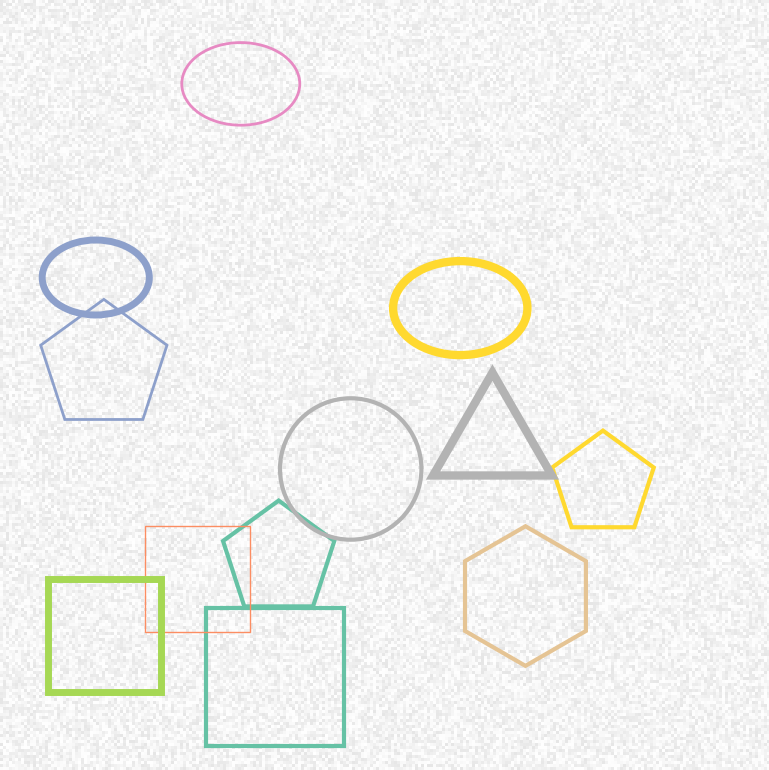[{"shape": "square", "thickness": 1.5, "radius": 0.45, "center": [0.357, 0.121]}, {"shape": "pentagon", "thickness": 1.5, "radius": 0.38, "center": [0.362, 0.274]}, {"shape": "square", "thickness": 0.5, "radius": 0.34, "center": [0.256, 0.248]}, {"shape": "oval", "thickness": 2.5, "radius": 0.35, "center": [0.124, 0.64]}, {"shape": "pentagon", "thickness": 1, "radius": 0.43, "center": [0.135, 0.525]}, {"shape": "oval", "thickness": 1, "radius": 0.38, "center": [0.313, 0.891]}, {"shape": "square", "thickness": 2.5, "radius": 0.37, "center": [0.136, 0.175]}, {"shape": "oval", "thickness": 3, "radius": 0.44, "center": [0.598, 0.6]}, {"shape": "pentagon", "thickness": 1.5, "radius": 0.35, "center": [0.783, 0.371]}, {"shape": "hexagon", "thickness": 1.5, "radius": 0.45, "center": [0.682, 0.226]}, {"shape": "circle", "thickness": 1.5, "radius": 0.46, "center": [0.455, 0.391]}, {"shape": "triangle", "thickness": 3, "radius": 0.45, "center": [0.64, 0.427]}]